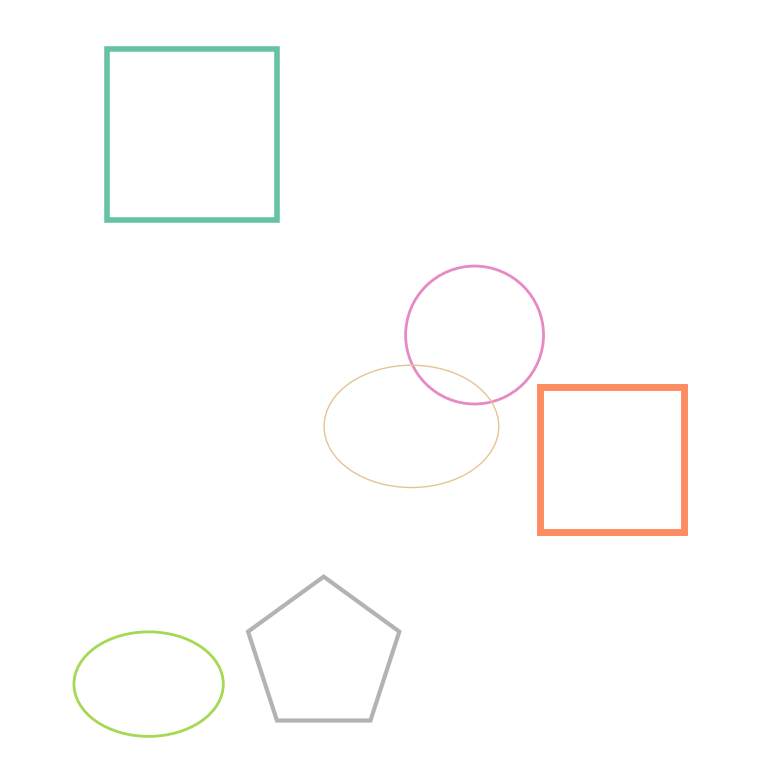[{"shape": "square", "thickness": 2, "radius": 0.55, "center": [0.249, 0.825]}, {"shape": "square", "thickness": 2.5, "radius": 0.47, "center": [0.794, 0.403]}, {"shape": "circle", "thickness": 1, "radius": 0.45, "center": [0.616, 0.565]}, {"shape": "oval", "thickness": 1, "radius": 0.48, "center": [0.193, 0.112]}, {"shape": "oval", "thickness": 0.5, "radius": 0.57, "center": [0.534, 0.446]}, {"shape": "pentagon", "thickness": 1.5, "radius": 0.52, "center": [0.42, 0.148]}]